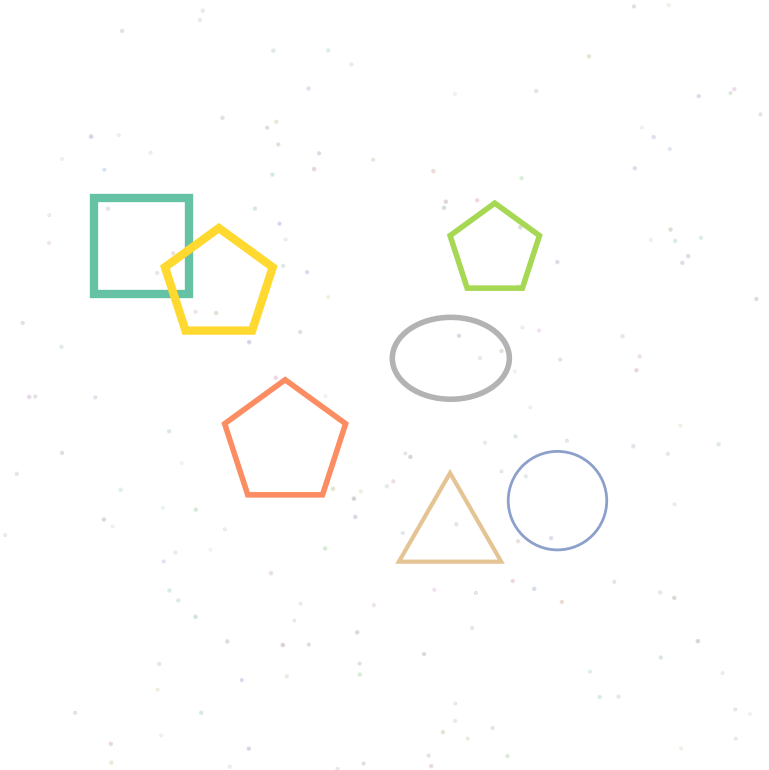[{"shape": "square", "thickness": 3, "radius": 0.31, "center": [0.184, 0.68]}, {"shape": "pentagon", "thickness": 2, "radius": 0.41, "center": [0.37, 0.424]}, {"shape": "circle", "thickness": 1, "radius": 0.32, "center": [0.724, 0.35]}, {"shape": "pentagon", "thickness": 2, "radius": 0.31, "center": [0.643, 0.675]}, {"shape": "pentagon", "thickness": 3, "radius": 0.37, "center": [0.284, 0.63]}, {"shape": "triangle", "thickness": 1.5, "radius": 0.38, "center": [0.584, 0.309]}, {"shape": "oval", "thickness": 2, "radius": 0.38, "center": [0.585, 0.535]}]